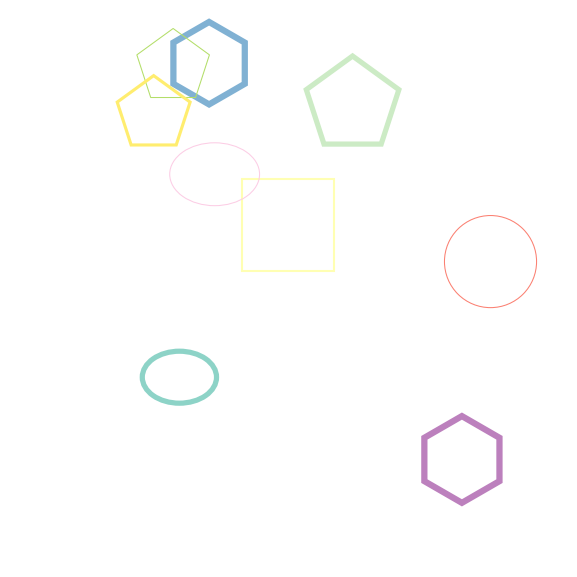[{"shape": "oval", "thickness": 2.5, "radius": 0.32, "center": [0.311, 0.346]}, {"shape": "square", "thickness": 1, "radius": 0.4, "center": [0.498, 0.61]}, {"shape": "circle", "thickness": 0.5, "radius": 0.4, "center": [0.849, 0.546]}, {"shape": "hexagon", "thickness": 3, "radius": 0.36, "center": [0.362, 0.89]}, {"shape": "pentagon", "thickness": 0.5, "radius": 0.33, "center": [0.3, 0.884]}, {"shape": "oval", "thickness": 0.5, "radius": 0.39, "center": [0.372, 0.697]}, {"shape": "hexagon", "thickness": 3, "radius": 0.38, "center": [0.8, 0.204]}, {"shape": "pentagon", "thickness": 2.5, "radius": 0.42, "center": [0.611, 0.818]}, {"shape": "pentagon", "thickness": 1.5, "radius": 0.33, "center": [0.266, 0.802]}]